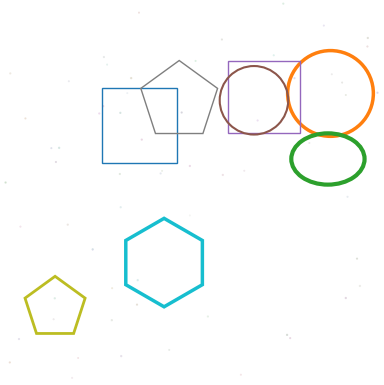[{"shape": "square", "thickness": 1, "radius": 0.49, "center": [0.363, 0.675]}, {"shape": "circle", "thickness": 2.5, "radius": 0.56, "center": [0.858, 0.757]}, {"shape": "oval", "thickness": 3, "radius": 0.48, "center": [0.852, 0.587]}, {"shape": "square", "thickness": 1, "radius": 0.47, "center": [0.686, 0.748]}, {"shape": "circle", "thickness": 1.5, "radius": 0.44, "center": [0.66, 0.74]}, {"shape": "pentagon", "thickness": 1, "radius": 0.52, "center": [0.465, 0.738]}, {"shape": "pentagon", "thickness": 2, "radius": 0.41, "center": [0.143, 0.2]}, {"shape": "hexagon", "thickness": 2.5, "radius": 0.57, "center": [0.426, 0.318]}]